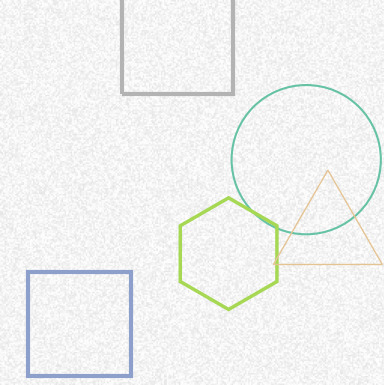[{"shape": "circle", "thickness": 1.5, "radius": 0.97, "center": [0.795, 0.585]}, {"shape": "square", "thickness": 3, "radius": 0.67, "center": [0.207, 0.159]}, {"shape": "hexagon", "thickness": 2.5, "radius": 0.72, "center": [0.594, 0.341]}, {"shape": "triangle", "thickness": 1, "radius": 0.82, "center": [0.852, 0.395]}, {"shape": "square", "thickness": 3, "radius": 0.72, "center": [0.462, 0.899]}]